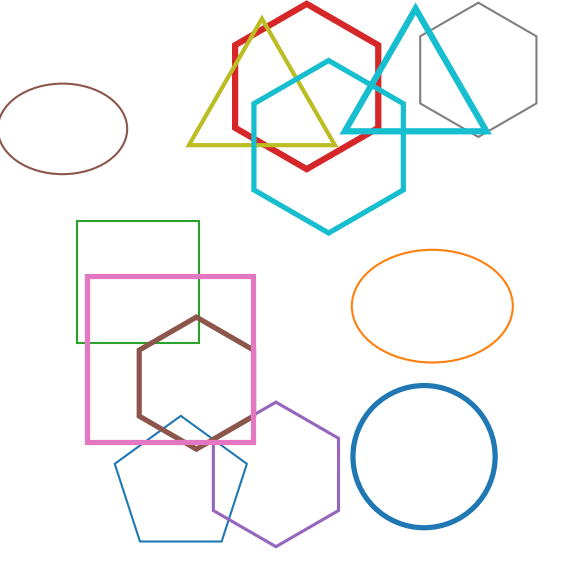[{"shape": "circle", "thickness": 2.5, "radius": 0.62, "center": [0.734, 0.208]}, {"shape": "pentagon", "thickness": 1, "radius": 0.6, "center": [0.313, 0.159]}, {"shape": "oval", "thickness": 1, "radius": 0.7, "center": [0.749, 0.469]}, {"shape": "square", "thickness": 1, "radius": 0.53, "center": [0.239, 0.511]}, {"shape": "hexagon", "thickness": 3, "radius": 0.72, "center": [0.531, 0.849]}, {"shape": "hexagon", "thickness": 1.5, "radius": 0.63, "center": [0.478, 0.178]}, {"shape": "hexagon", "thickness": 2.5, "radius": 0.57, "center": [0.34, 0.336]}, {"shape": "oval", "thickness": 1, "radius": 0.56, "center": [0.108, 0.776]}, {"shape": "square", "thickness": 2.5, "radius": 0.72, "center": [0.294, 0.377]}, {"shape": "hexagon", "thickness": 1, "radius": 0.58, "center": [0.828, 0.878]}, {"shape": "triangle", "thickness": 2, "radius": 0.73, "center": [0.454, 0.821]}, {"shape": "hexagon", "thickness": 2.5, "radius": 0.75, "center": [0.569, 0.745]}, {"shape": "triangle", "thickness": 3, "radius": 0.71, "center": [0.72, 0.843]}]